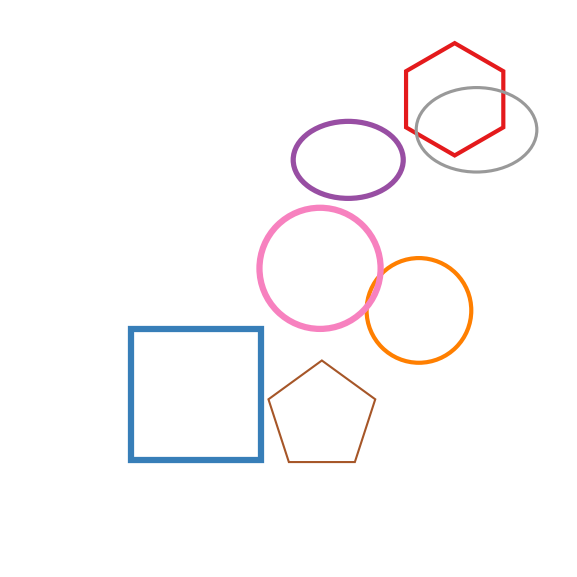[{"shape": "hexagon", "thickness": 2, "radius": 0.49, "center": [0.787, 0.827]}, {"shape": "square", "thickness": 3, "radius": 0.57, "center": [0.339, 0.316]}, {"shape": "oval", "thickness": 2.5, "radius": 0.48, "center": [0.603, 0.722]}, {"shape": "circle", "thickness": 2, "radius": 0.45, "center": [0.725, 0.462]}, {"shape": "pentagon", "thickness": 1, "radius": 0.49, "center": [0.557, 0.278]}, {"shape": "circle", "thickness": 3, "radius": 0.52, "center": [0.554, 0.534]}, {"shape": "oval", "thickness": 1.5, "radius": 0.52, "center": [0.825, 0.774]}]